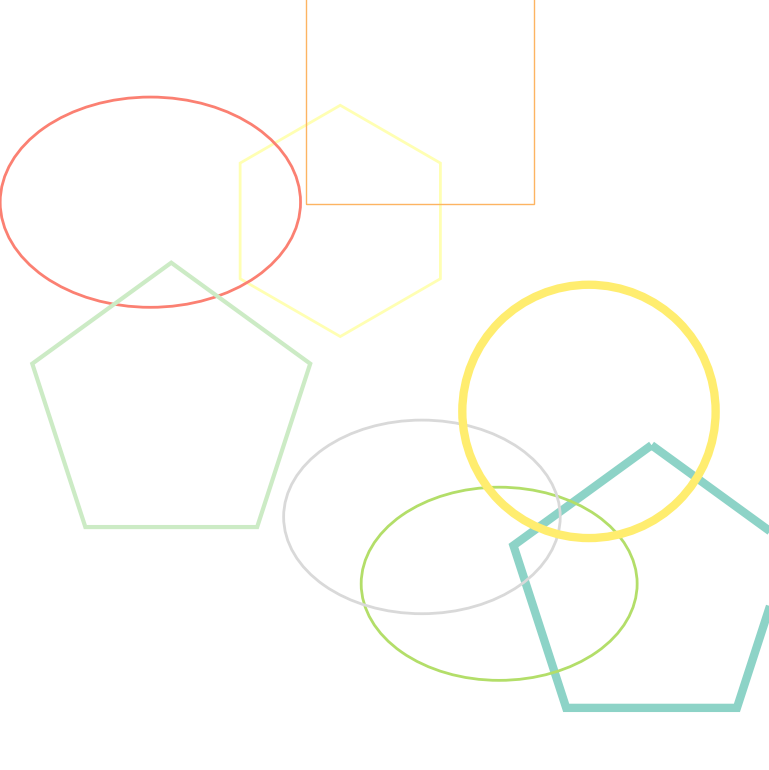[{"shape": "pentagon", "thickness": 3, "radius": 0.94, "center": [0.846, 0.233]}, {"shape": "hexagon", "thickness": 1, "radius": 0.75, "center": [0.442, 0.713]}, {"shape": "oval", "thickness": 1, "radius": 0.98, "center": [0.195, 0.737]}, {"shape": "square", "thickness": 0.5, "radius": 0.74, "center": [0.545, 0.883]}, {"shape": "oval", "thickness": 1, "radius": 0.9, "center": [0.648, 0.242]}, {"shape": "oval", "thickness": 1, "radius": 0.9, "center": [0.548, 0.329]}, {"shape": "pentagon", "thickness": 1.5, "radius": 0.95, "center": [0.222, 0.469]}, {"shape": "circle", "thickness": 3, "radius": 0.82, "center": [0.765, 0.466]}]